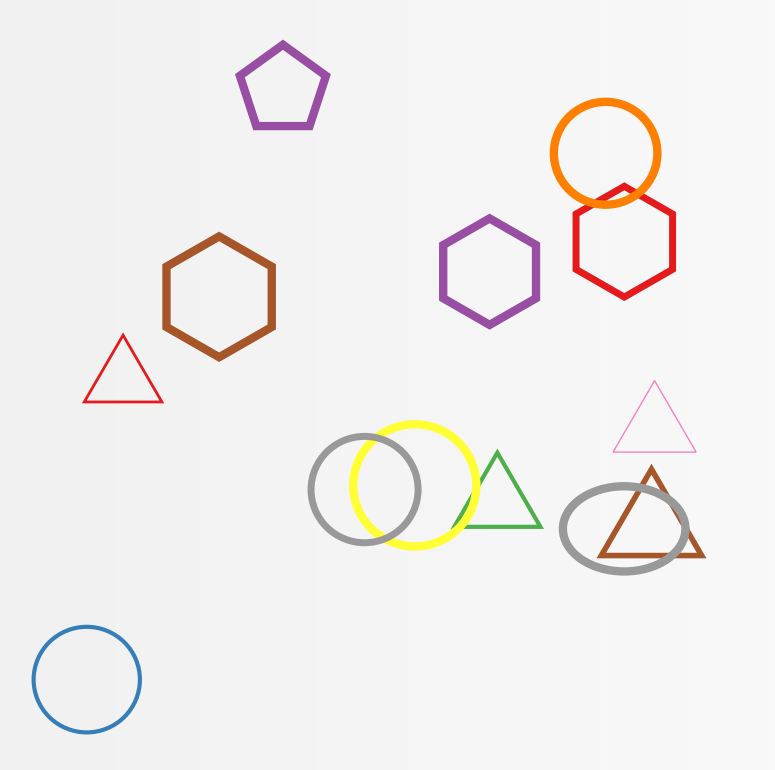[{"shape": "triangle", "thickness": 1, "radius": 0.29, "center": [0.159, 0.507]}, {"shape": "hexagon", "thickness": 2.5, "radius": 0.36, "center": [0.806, 0.686]}, {"shape": "circle", "thickness": 1.5, "radius": 0.34, "center": [0.112, 0.117]}, {"shape": "triangle", "thickness": 1.5, "radius": 0.32, "center": [0.642, 0.348]}, {"shape": "pentagon", "thickness": 3, "radius": 0.29, "center": [0.365, 0.884]}, {"shape": "hexagon", "thickness": 3, "radius": 0.35, "center": [0.632, 0.647]}, {"shape": "circle", "thickness": 3, "radius": 0.33, "center": [0.781, 0.801]}, {"shape": "circle", "thickness": 3, "radius": 0.4, "center": [0.535, 0.37]}, {"shape": "triangle", "thickness": 2, "radius": 0.37, "center": [0.841, 0.316]}, {"shape": "hexagon", "thickness": 3, "radius": 0.39, "center": [0.283, 0.615]}, {"shape": "triangle", "thickness": 0.5, "radius": 0.31, "center": [0.845, 0.444]}, {"shape": "circle", "thickness": 2.5, "radius": 0.35, "center": [0.47, 0.364]}, {"shape": "oval", "thickness": 3, "radius": 0.4, "center": [0.805, 0.313]}]